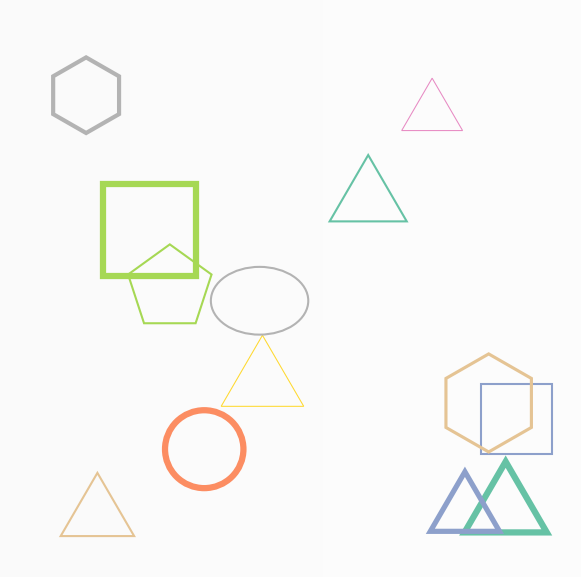[{"shape": "triangle", "thickness": 3, "radius": 0.41, "center": [0.87, 0.118]}, {"shape": "triangle", "thickness": 1, "radius": 0.38, "center": [0.633, 0.654]}, {"shape": "circle", "thickness": 3, "radius": 0.34, "center": [0.351, 0.221]}, {"shape": "square", "thickness": 1, "radius": 0.31, "center": [0.888, 0.273]}, {"shape": "triangle", "thickness": 2.5, "radius": 0.34, "center": [0.8, 0.113]}, {"shape": "triangle", "thickness": 0.5, "radius": 0.3, "center": [0.743, 0.803]}, {"shape": "pentagon", "thickness": 1, "radius": 0.38, "center": [0.292, 0.5]}, {"shape": "square", "thickness": 3, "radius": 0.4, "center": [0.258, 0.601]}, {"shape": "triangle", "thickness": 0.5, "radius": 0.41, "center": [0.452, 0.337]}, {"shape": "triangle", "thickness": 1, "radius": 0.36, "center": [0.168, 0.107]}, {"shape": "hexagon", "thickness": 1.5, "radius": 0.42, "center": [0.841, 0.301]}, {"shape": "hexagon", "thickness": 2, "radius": 0.33, "center": [0.148, 0.834]}, {"shape": "oval", "thickness": 1, "radius": 0.42, "center": [0.447, 0.478]}]